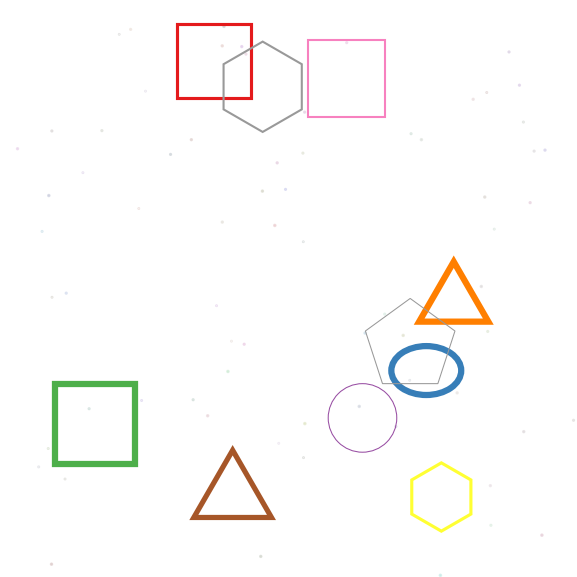[{"shape": "square", "thickness": 1.5, "radius": 0.32, "center": [0.37, 0.894]}, {"shape": "oval", "thickness": 3, "radius": 0.3, "center": [0.738, 0.357]}, {"shape": "square", "thickness": 3, "radius": 0.35, "center": [0.165, 0.265]}, {"shape": "circle", "thickness": 0.5, "radius": 0.3, "center": [0.628, 0.275]}, {"shape": "triangle", "thickness": 3, "radius": 0.35, "center": [0.786, 0.477]}, {"shape": "hexagon", "thickness": 1.5, "radius": 0.3, "center": [0.764, 0.139]}, {"shape": "triangle", "thickness": 2.5, "radius": 0.39, "center": [0.403, 0.142]}, {"shape": "square", "thickness": 1, "radius": 0.33, "center": [0.6, 0.863]}, {"shape": "hexagon", "thickness": 1, "radius": 0.39, "center": [0.455, 0.849]}, {"shape": "pentagon", "thickness": 0.5, "radius": 0.41, "center": [0.71, 0.401]}]